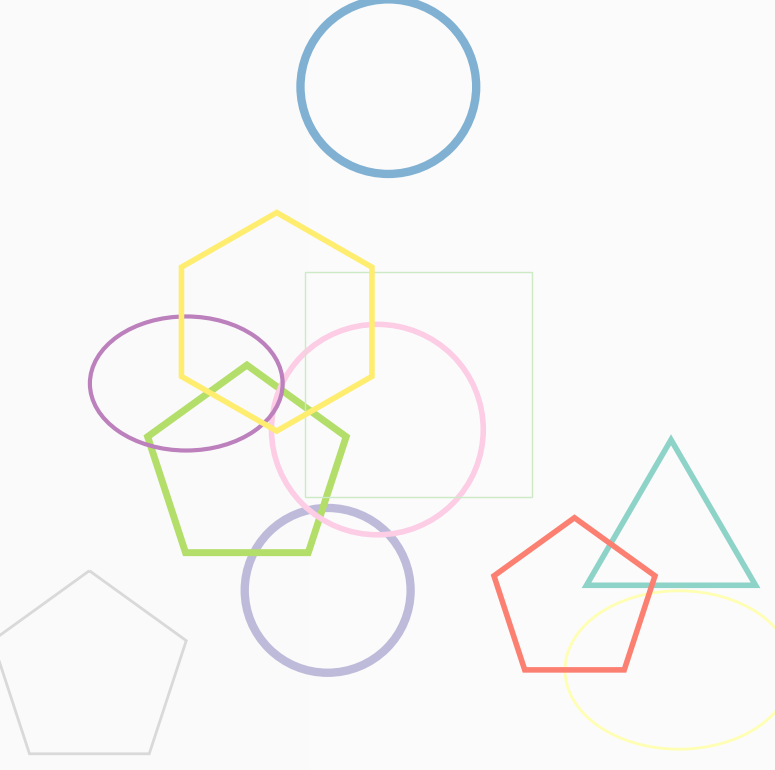[{"shape": "triangle", "thickness": 2, "radius": 0.63, "center": [0.866, 0.303]}, {"shape": "oval", "thickness": 1, "radius": 0.73, "center": [0.876, 0.13]}, {"shape": "circle", "thickness": 3, "radius": 0.54, "center": [0.423, 0.233]}, {"shape": "pentagon", "thickness": 2, "radius": 0.55, "center": [0.741, 0.218]}, {"shape": "circle", "thickness": 3, "radius": 0.57, "center": [0.501, 0.887]}, {"shape": "pentagon", "thickness": 2.5, "radius": 0.67, "center": [0.319, 0.391]}, {"shape": "circle", "thickness": 2, "radius": 0.68, "center": [0.487, 0.442]}, {"shape": "pentagon", "thickness": 1, "radius": 0.66, "center": [0.115, 0.127]}, {"shape": "oval", "thickness": 1.5, "radius": 0.62, "center": [0.24, 0.502]}, {"shape": "square", "thickness": 0.5, "radius": 0.73, "center": [0.54, 0.501]}, {"shape": "hexagon", "thickness": 2, "radius": 0.71, "center": [0.357, 0.582]}]